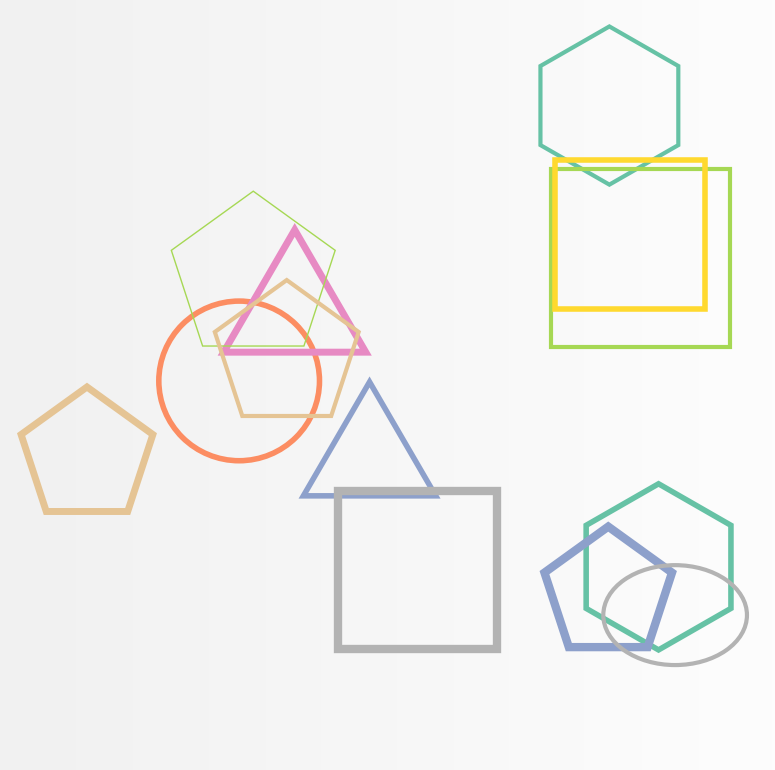[{"shape": "hexagon", "thickness": 2, "radius": 0.54, "center": [0.85, 0.264]}, {"shape": "hexagon", "thickness": 1.5, "radius": 0.51, "center": [0.786, 0.863]}, {"shape": "circle", "thickness": 2, "radius": 0.52, "center": [0.309, 0.505]}, {"shape": "triangle", "thickness": 2, "radius": 0.49, "center": [0.477, 0.405]}, {"shape": "pentagon", "thickness": 3, "radius": 0.43, "center": [0.785, 0.23]}, {"shape": "triangle", "thickness": 2.5, "radius": 0.53, "center": [0.38, 0.596]}, {"shape": "pentagon", "thickness": 0.5, "radius": 0.56, "center": [0.327, 0.641]}, {"shape": "square", "thickness": 1.5, "radius": 0.58, "center": [0.827, 0.665]}, {"shape": "square", "thickness": 2, "radius": 0.48, "center": [0.812, 0.695]}, {"shape": "pentagon", "thickness": 1.5, "radius": 0.49, "center": [0.37, 0.539]}, {"shape": "pentagon", "thickness": 2.5, "radius": 0.45, "center": [0.112, 0.408]}, {"shape": "square", "thickness": 3, "radius": 0.51, "center": [0.538, 0.26]}, {"shape": "oval", "thickness": 1.5, "radius": 0.46, "center": [0.871, 0.201]}]